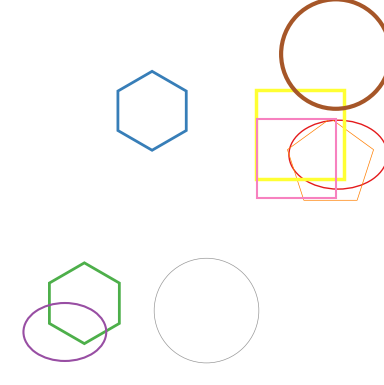[{"shape": "oval", "thickness": 1, "radius": 0.64, "center": [0.878, 0.598]}, {"shape": "hexagon", "thickness": 2, "radius": 0.51, "center": [0.395, 0.712]}, {"shape": "hexagon", "thickness": 2, "radius": 0.52, "center": [0.219, 0.212]}, {"shape": "oval", "thickness": 1.5, "radius": 0.54, "center": [0.168, 0.138]}, {"shape": "pentagon", "thickness": 0.5, "radius": 0.59, "center": [0.858, 0.575]}, {"shape": "square", "thickness": 2.5, "radius": 0.58, "center": [0.78, 0.65]}, {"shape": "circle", "thickness": 3, "radius": 0.71, "center": [0.872, 0.86]}, {"shape": "square", "thickness": 1.5, "radius": 0.51, "center": [0.769, 0.589]}, {"shape": "circle", "thickness": 0.5, "radius": 0.68, "center": [0.536, 0.193]}]